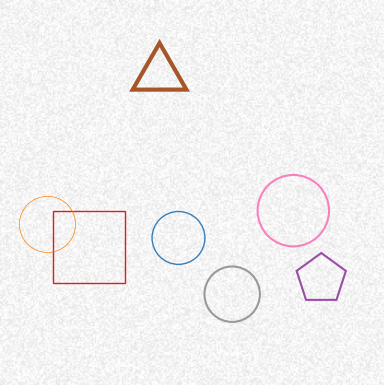[{"shape": "square", "thickness": 1, "radius": 0.47, "center": [0.231, 0.358]}, {"shape": "circle", "thickness": 1, "radius": 0.34, "center": [0.464, 0.382]}, {"shape": "pentagon", "thickness": 1.5, "radius": 0.34, "center": [0.834, 0.276]}, {"shape": "circle", "thickness": 0.5, "radius": 0.36, "center": [0.123, 0.417]}, {"shape": "triangle", "thickness": 3, "radius": 0.4, "center": [0.414, 0.808]}, {"shape": "circle", "thickness": 1.5, "radius": 0.46, "center": [0.762, 0.453]}, {"shape": "circle", "thickness": 1.5, "radius": 0.36, "center": [0.603, 0.236]}]